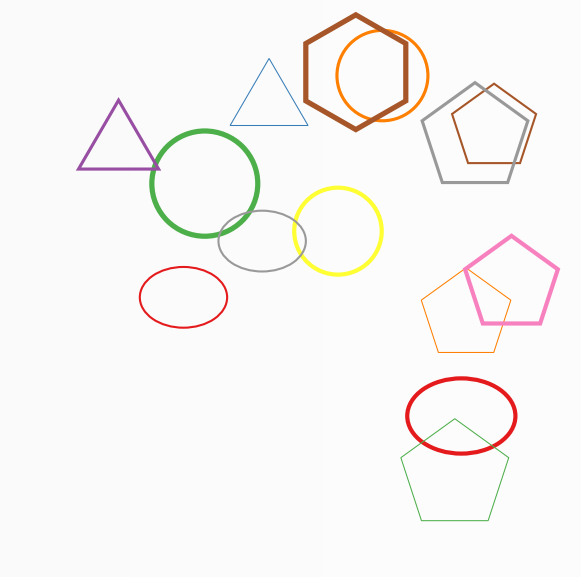[{"shape": "oval", "thickness": 2, "radius": 0.47, "center": [0.794, 0.279]}, {"shape": "oval", "thickness": 1, "radius": 0.38, "center": [0.316, 0.484]}, {"shape": "triangle", "thickness": 0.5, "radius": 0.39, "center": [0.463, 0.821]}, {"shape": "pentagon", "thickness": 0.5, "radius": 0.49, "center": [0.782, 0.176]}, {"shape": "circle", "thickness": 2.5, "radius": 0.46, "center": [0.352, 0.681]}, {"shape": "triangle", "thickness": 1.5, "radius": 0.4, "center": [0.204, 0.746]}, {"shape": "circle", "thickness": 1.5, "radius": 0.39, "center": [0.658, 0.868]}, {"shape": "pentagon", "thickness": 0.5, "radius": 0.4, "center": [0.802, 0.454]}, {"shape": "circle", "thickness": 2, "radius": 0.38, "center": [0.581, 0.599]}, {"shape": "pentagon", "thickness": 1, "radius": 0.38, "center": [0.85, 0.778]}, {"shape": "hexagon", "thickness": 2.5, "radius": 0.5, "center": [0.612, 0.874]}, {"shape": "pentagon", "thickness": 2, "radius": 0.42, "center": [0.88, 0.507]}, {"shape": "oval", "thickness": 1, "radius": 0.38, "center": [0.451, 0.582]}, {"shape": "pentagon", "thickness": 1.5, "radius": 0.48, "center": [0.817, 0.76]}]